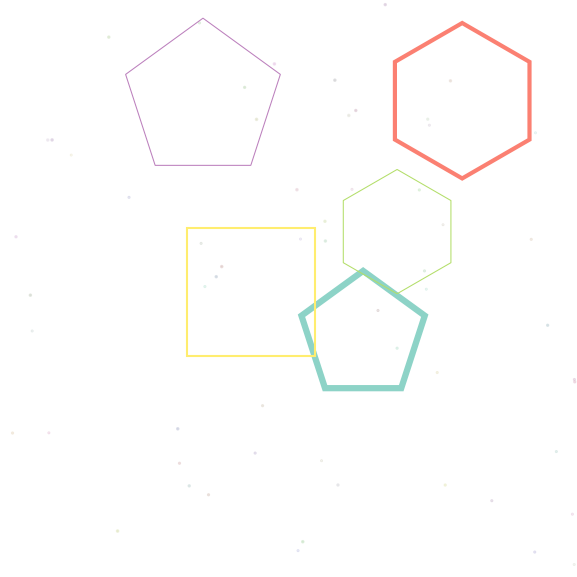[{"shape": "pentagon", "thickness": 3, "radius": 0.56, "center": [0.629, 0.418]}, {"shape": "hexagon", "thickness": 2, "radius": 0.67, "center": [0.8, 0.825]}, {"shape": "hexagon", "thickness": 0.5, "radius": 0.54, "center": [0.688, 0.598]}, {"shape": "pentagon", "thickness": 0.5, "radius": 0.7, "center": [0.351, 0.827]}, {"shape": "square", "thickness": 1, "radius": 0.55, "center": [0.435, 0.493]}]